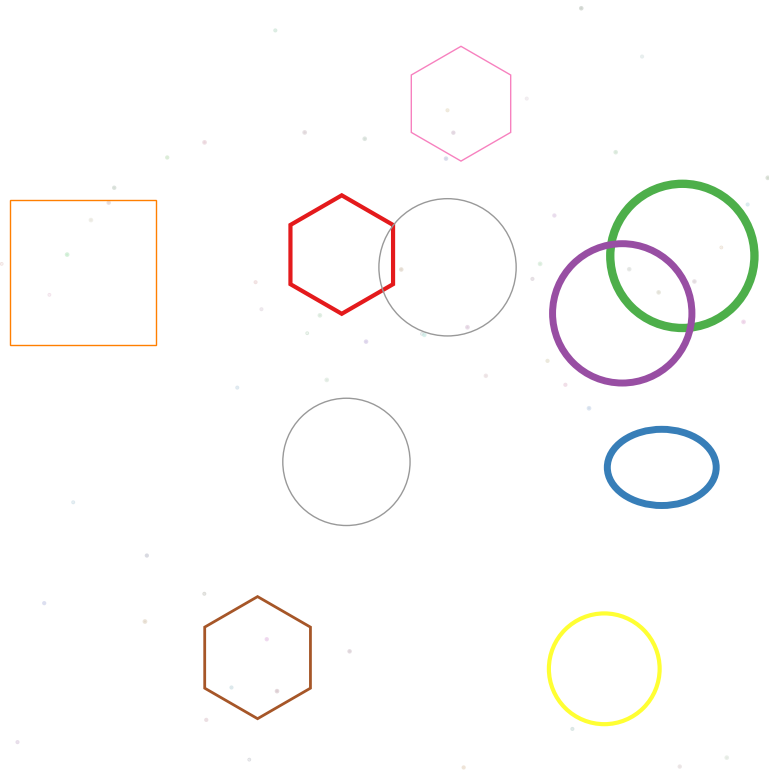[{"shape": "hexagon", "thickness": 1.5, "radius": 0.38, "center": [0.444, 0.669]}, {"shape": "oval", "thickness": 2.5, "radius": 0.35, "center": [0.859, 0.393]}, {"shape": "circle", "thickness": 3, "radius": 0.47, "center": [0.886, 0.668]}, {"shape": "circle", "thickness": 2.5, "radius": 0.45, "center": [0.808, 0.593]}, {"shape": "square", "thickness": 0.5, "radius": 0.47, "center": [0.108, 0.646]}, {"shape": "circle", "thickness": 1.5, "radius": 0.36, "center": [0.785, 0.131]}, {"shape": "hexagon", "thickness": 1, "radius": 0.4, "center": [0.335, 0.146]}, {"shape": "hexagon", "thickness": 0.5, "radius": 0.37, "center": [0.599, 0.865]}, {"shape": "circle", "thickness": 0.5, "radius": 0.41, "center": [0.45, 0.4]}, {"shape": "circle", "thickness": 0.5, "radius": 0.45, "center": [0.581, 0.653]}]